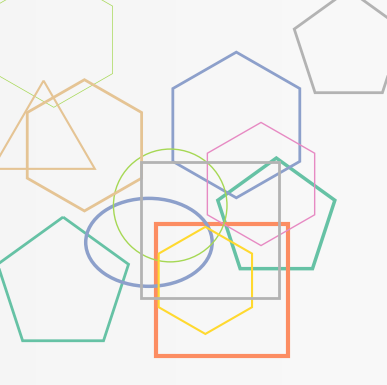[{"shape": "pentagon", "thickness": 2.5, "radius": 0.79, "center": [0.713, 0.431]}, {"shape": "pentagon", "thickness": 2, "radius": 0.89, "center": [0.163, 0.259]}, {"shape": "square", "thickness": 3, "radius": 0.85, "center": [0.573, 0.247]}, {"shape": "oval", "thickness": 2.5, "radius": 0.82, "center": [0.384, 0.371]}, {"shape": "hexagon", "thickness": 2, "radius": 0.95, "center": [0.61, 0.675]}, {"shape": "hexagon", "thickness": 1, "radius": 0.8, "center": [0.674, 0.522]}, {"shape": "hexagon", "thickness": 0.5, "radius": 0.88, "center": [0.139, 0.897]}, {"shape": "circle", "thickness": 1, "radius": 0.73, "center": [0.439, 0.466]}, {"shape": "hexagon", "thickness": 1.5, "radius": 0.7, "center": [0.53, 0.272]}, {"shape": "hexagon", "thickness": 2, "radius": 0.85, "center": [0.218, 0.623]}, {"shape": "triangle", "thickness": 1.5, "radius": 0.76, "center": [0.112, 0.638]}, {"shape": "pentagon", "thickness": 2, "radius": 0.74, "center": [0.9, 0.879]}, {"shape": "square", "thickness": 2, "radius": 0.89, "center": [0.543, 0.403]}]